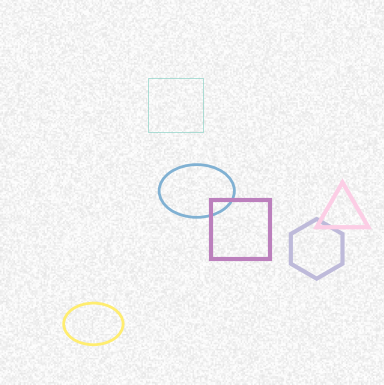[{"shape": "square", "thickness": 0.5, "radius": 0.35, "center": [0.456, 0.728]}, {"shape": "hexagon", "thickness": 3, "radius": 0.39, "center": [0.823, 0.354]}, {"shape": "oval", "thickness": 2, "radius": 0.49, "center": [0.511, 0.504]}, {"shape": "triangle", "thickness": 3, "radius": 0.39, "center": [0.89, 0.449]}, {"shape": "square", "thickness": 3, "radius": 0.39, "center": [0.624, 0.405]}, {"shape": "oval", "thickness": 2, "radius": 0.39, "center": [0.243, 0.159]}]